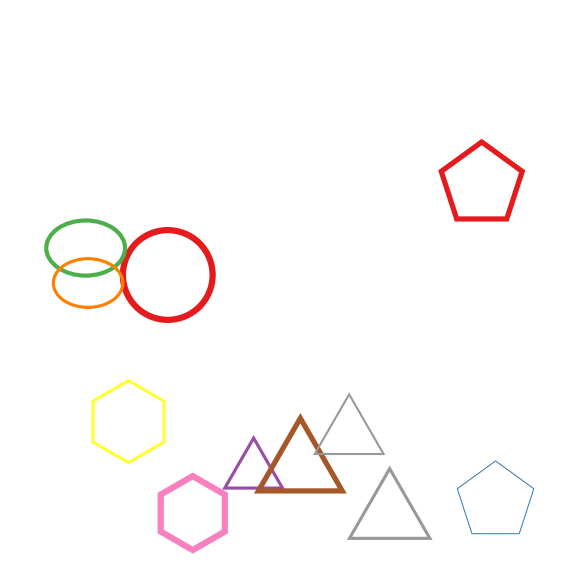[{"shape": "pentagon", "thickness": 2.5, "radius": 0.37, "center": [0.834, 0.68]}, {"shape": "circle", "thickness": 3, "radius": 0.39, "center": [0.29, 0.523]}, {"shape": "pentagon", "thickness": 0.5, "radius": 0.35, "center": [0.858, 0.131]}, {"shape": "oval", "thickness": 2, "radius": 0.34, "center": [0.148, 0.57]}, {"shape": "triangle", "thickness": 1.5, "radius": 0.29, "center": [0.439, 0.183]}, {"shape": "oval", "thickness": 1.5, "radius": 0.3, "center": [0.152, 0.509]}, {"shape": "hexagon", "thickness": 1.5, "radius": 0.35, "center": [0.223, 0.269]}, {"shape": "triangle", "thickness": 2.5, "radius": 0.42, "center": [0.52, 0.191]}, {"shape": "hexagon", "thickness": 3, "radius": 0.32, "center": [0.334, 0.111]}, {"shape": "triangle", "thickness": 1.5, "radius": 0.4, "center": [0.675, 0.107]}, {"shape": "triangle", "thickness": 1, "radius": 0.34, "center": [0.605, 0.247]}]